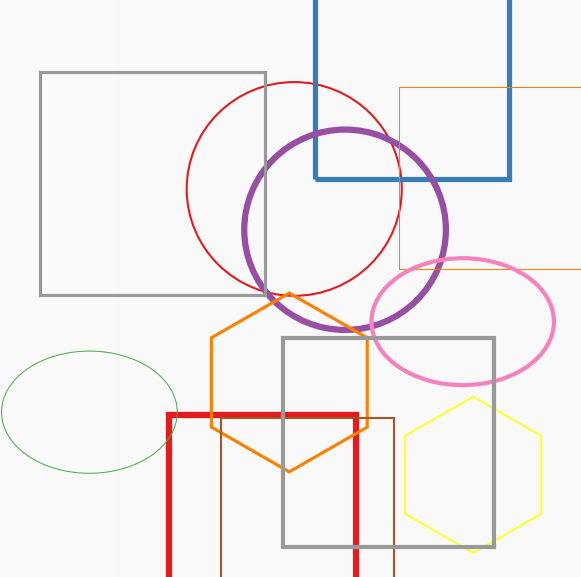[{"shape": "square", "thickness": 3, "radius": 0.8, "center": [0.451, 0.12]}, {"shape": "circle", "thickness": 1, "radius": 0.93, "center": [0.506, 0.672]}, {"shape": "square", "thickness": 2.5, "radius": 0.83, "center": [0.709, 0.855]}, {"shape": "oval", "thickness": 0.5, "radius": 0.76, "center": [0.154, 0.285]}, {"shape": "circle", "thickness": 3, "radius": 0.87, "center": [0.594, 0.601]}, {"shape": "hexagon", "thickness": 1.5, "radius": 0.77, "center": [0.498, 0.337]}, {"shape": "square", "thickness": 0.5, "radius": 0.79, "center": [0.844, 0.691]}, {"shape": "hexagon", "thickness": 1, "radius": 0.68, "center": [0.814, 0.177]}, {"shape": "square", "thickness": 1, "radius": 0.75, "center": [0.529, 0.126]}, {"shape": "oval", "thickness": 2, "radius": 0.78, "center": [0.796, 0.442]}, {"shape": "square", "thickness": 2, "radius": 0.91, "center": [0.668, 0.233]}, {"shape": "square", "thickness": 1.5, "radius": 0.97, "center": [0.263, 0.682]}]